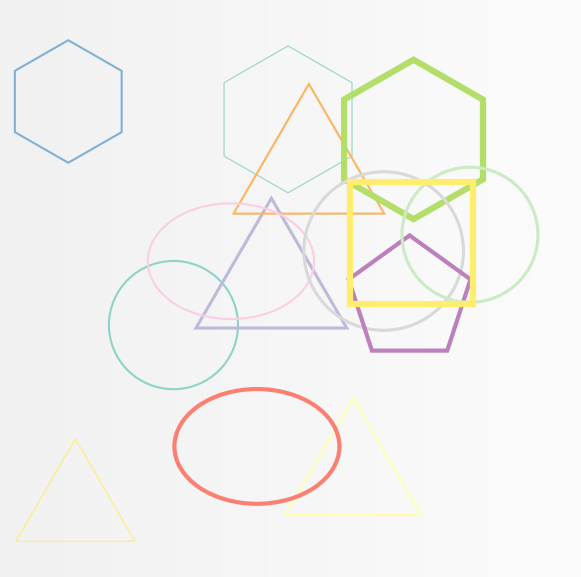[{"shape": "circle", "thickness": 1, "radius": 0.56, "center": [0.298, 0.436]}, {"shape": "hexagon", "thickness": 0.5, "radius": 0.64, "center": [0.496, 0.792]}, {"shape": "triangle", "thickness": 1, "radius": 0.67, "center": [0.608, 0.175]}, {"shape": "triangle", "thickness": 1.5, "radius": 0.75, "center": [0.467, 0.506]}, {"shape": "oval", "thickness": 2, "radius": 0.71, "center": [0.442, 0.226]}, {"shape": "hexagon", "thickness": 1, "radius": 0.53, "center": [0.117, 0.823]}, {"shape": "triangle", "thickness": 1, "radius": 0.75, "center": [0.531, 0.704]}, {"shape": "hexagon", "thickness": 3, "radius": 0.69, "center": [0.711, 0.758]}, {"shape": "oval", "thickness": 1, "radius": 0.72, "center": [0.397, 0.547]}, {"shape": "circle", "thickness": 1.5, "radius": 0.69, "center": [0.66, 0.564]}, {"shape": "pentagon", "thickness": 2, "radius": 0.55, "center": [0.705, 0.481]}, {"shape": "circle", "thickness": 1.5, "radius": 0.58, "center": [0.808, 0.593]}, {"shape": "square", "thickness": 3, "radius": 0.53, "center": [0.708, 0.578]}, {"shape": "triangle", "thickness": 0.5, "radius": 0.59, "center": [0.13, 0.121]}]